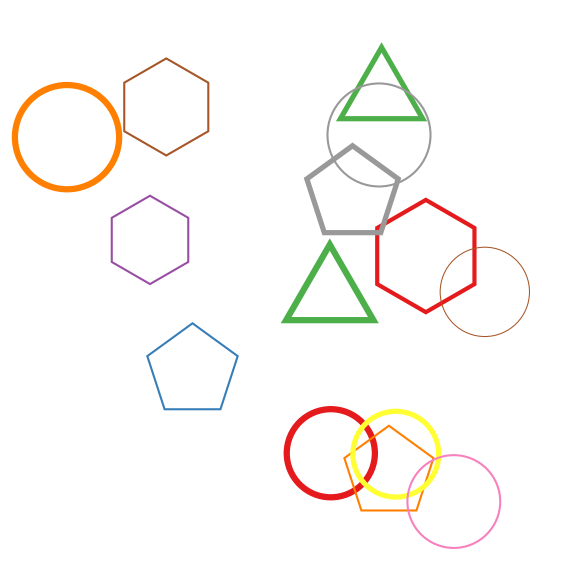[{"shape": "circle", "thickness": 3, "radius": 0.38, "center": [0.573, 0.214]}, {"shape": "hexagon", "thickness": 2, "radius": 0.49, "center": [0.737, 0.556]}, {"shape": "pentagon", "thickness": 1, "radius": 0.41, "center": [0.333, 0.357]}, {"shape": "triangle", "thickness": 2.5, "radius": 0.41, "center": [0.661, 0.835]}, {"shape": "triangle", "thickness": 3, "radius": 0.44, "center": [0.571, 0.488]}, {"shape": "hexagon", "thickness": 1, "radius": 0.38, "center": [0.26, 0.584]}, {"shape": "circle", "thickness": 3, "radius": 0.45, "center": [0.116, 0.762]}, {"shape": "pentagon", "thickness": 1, "radius": 0.41, "center": [0.673, 0.181]}, {"shape": "circle", "thickness": 2.5, "radius": 0.37, "center": [0.685, 0.213]}, {"shape": "circle", "thickness": 0.5, "radius": 0.39, "center": [0.84, 0.494]}, {"shape": "hexagon", "thickness": 1, "radius": 0.42, "center": [0.288, 0.814]}, {"shape": "circle", "thickness": 1, "radius": 0.4, "center": [0.786, 0.131]}, {"shape": "circle", "thickness": 1, "radius": 0.45, "center": [0.656, 0.765]}, {"shape": "pentagon", "thickness": 2.5, "radius": 0.42, "center": [0.61, 0.664]}]